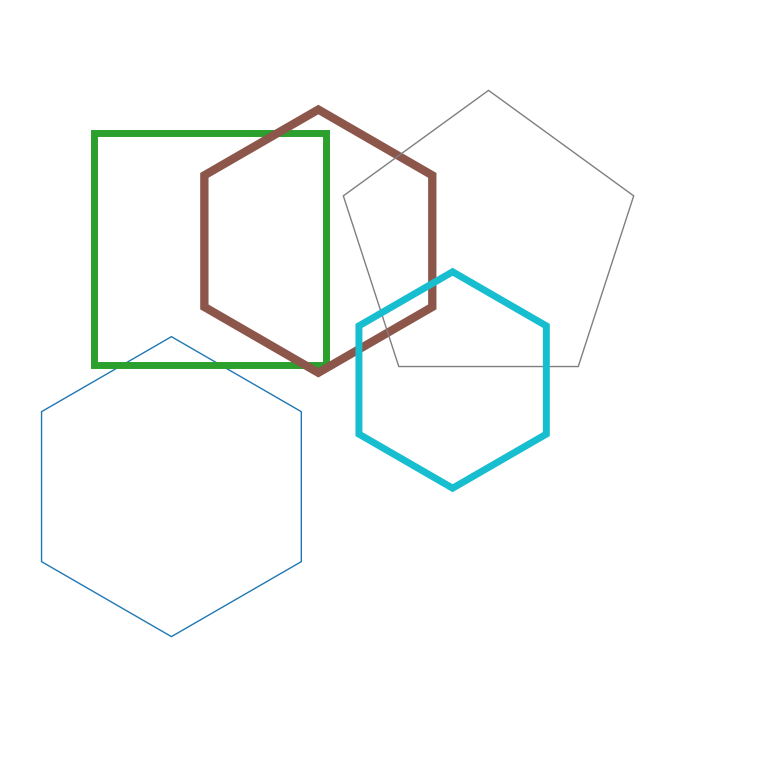[{"shape": "hexagon", "thickness": 0.5, "radius": 0.97, "center": [0.223, 0.368]}, {"shape": "square", "thickness": 2.5, "radius": 0.75, "center": [0.273, 0.676]}, {"shape": "hexagon", "thickness": 3, "radius": 0.85, "center": [0.413, 0.687]}, {"shape": "pentagon", "thickness": 0.5, "radius": 0.99, "center": [0.634, 0.684]}, {"shape": "hexagon", "thickness": 2.5, "radius": 0.7, "center": [0.588, 0.507]}]